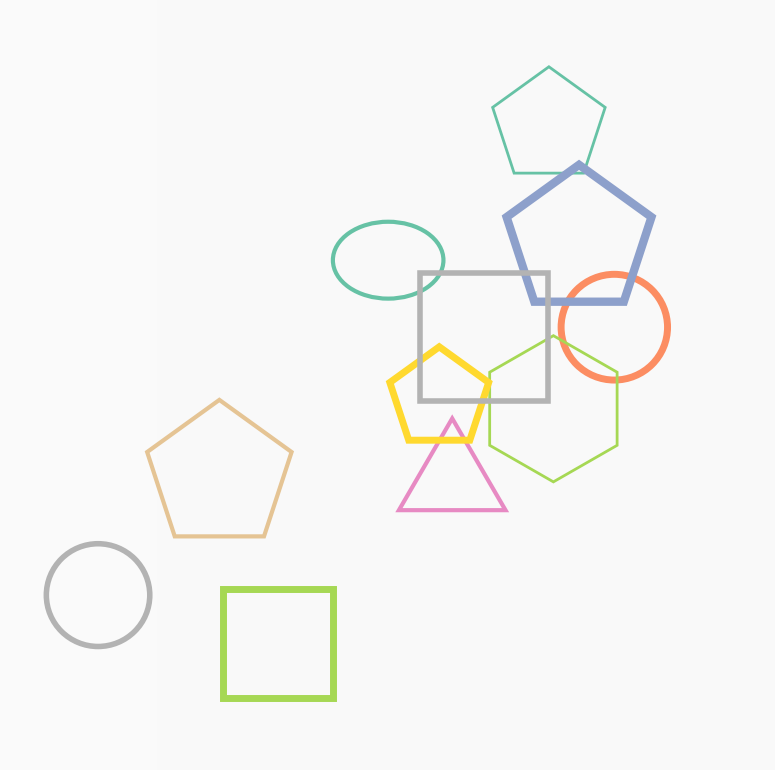[{"shape": "pentagon", "thickness": 1, "radius": 0.38, "center": [0.708, 0.837]}, {"shape": "oval", "thickness": 1.5, "radius": 0.36, "center": [0.501, 0.662]}, {"shape": "circle", "thickness": 2.5, "radius": 0.34, "center": [0.793, 0.575]}, {"shape": "pentagon", "thickness": 3, "radius": 0.49, "center": [0.747, 0.688]}, {"shape": "triangle", "thickness": 1.5, "radius": 0.4, "center": [0.584, 0.377]}, {"shape": "square", "thickness": 2.5, "radius": 0.36, "center": [0.358, 0.165]}, {"shape": "hexagon", "thickness": 1, "radius": 0.47, "center": [0.714, 0.469]}, {"shape": "pentagon", "thickness": 2.5, "radius": 0.34, "center": [0.567, 0.483]}, {"shape": "pentagon", "thickness": 1.5, "radius": 0.49, "center": [0.283, 0.383]}, {"shape": "circle", "thickness": 2, "radius": 0.33, "center": [0.127, 0.227]}, {"shape": "square", "thickness": 2, "radius": 0.41, "center": [0.624, 0.562]}]